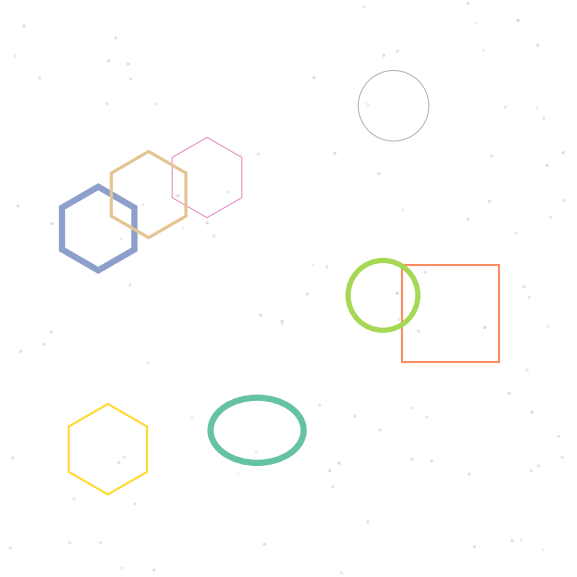[{"shape": "oval", "thickness": 3, "radius": 0.4, "center": [0.445, 0.254]}, {"shape": "square", "thickness": 1, "radius": 0.42, "center": [0.78, 0.457]}, {"shape": "hexagon", "thickness": 3, "radius": 0.36, "center": [0.17, 0.603]}, {"shape": "hexagon", "thickness": 0.5, "radius": 0.35, "center": [0.358, 0.692]}, {"shape": "circle", "thickness": 2.5, "radius": 0.3, "center": [0.663, 0.488]}, {"shape": "hexagon", "thickness": 1, "radius": 0.39, "center": [0.187, 0.221]}, {"shape": "hexagon", "thickness": 1.5, "radius": 0.37, "center": [0.257, 0.662]}, {"shape": "circle", "thickness": 0.5, "radius": 0.31, "center": [0.682, 0.816]}]